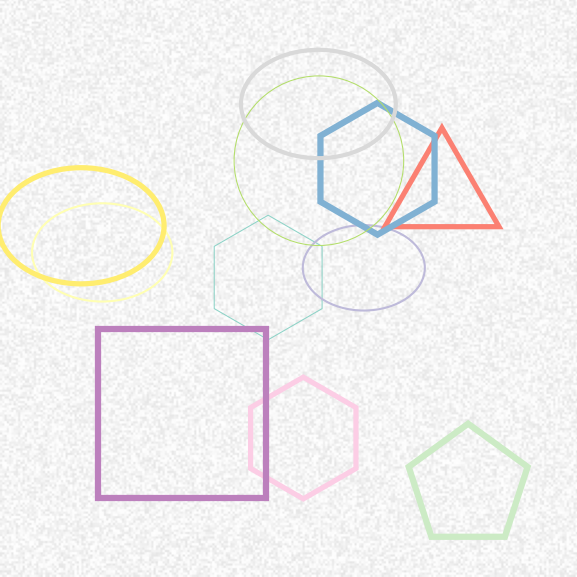[{"shape": "hexagon", "thickness": 0.5, "radius": 0.54, "center": [0.464, 0.519]}, {"shape": "oval", "thickness": 1, "radius": 0.61, "center": [0.177, 0.562]}, {"shape": "oval", "thickness": 1, "radius": 0.53, "center": [0.63, 0.535]}, {"shape": "triangle", "thickness": 2.5, "radius": 0.57, "center": [0.765, 0.664]}, {"shape": "hexagon", "thickness": 3, "radius": 0.57, "center": [0.654, 0.707]}, {"shape": "circle", "thickness": 0.5, "radius": 0.73, "center": [0.552, 0.721]}, {"shape": "hexagon", "thickness": 2.5, "radius": 0.53, "center": [0.525, 0.241]}, {"shape": "oval", "thickness": 2, "radius": 0.67, "center": [0.551, 0.819]}, {"shape": "square", "thickness": 3, "radius": 0.73, "center": [0.315, 0.283]}, {"shape": "pentagon", "thickness": 3, "radius": 0.54, "center": [0.811, 0.157]}, {"shape": "oval", "thickness": 2.5, "radius": 0.72, "center": [0.14, 0.608]}]